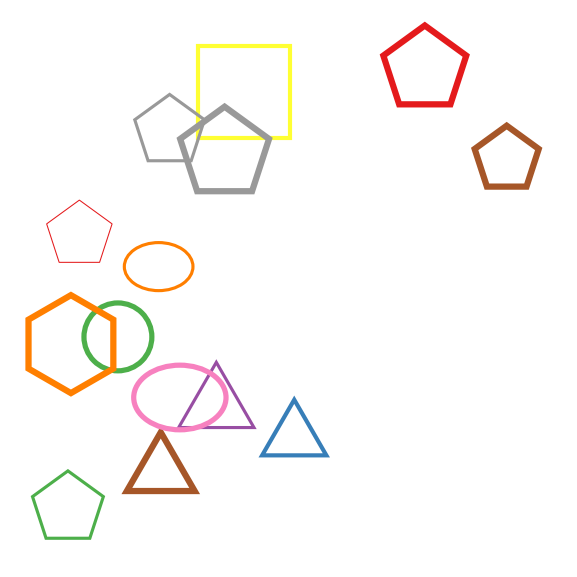[{"shape": "pentagon", "thickness": 3, "radius": 0.38, "center": [0.736, 0.88]}, {"shape": "pentagon", "thickness": 0.5, "radius": 0.3, "center": [0.137, 0.593]}, {"shape": "triangle", "thickness": 2, "radius": 0.32, "center": [0.51, 0.243]}, {"shape": "pentagon", "thickness": 1.5, "radius": 0.32, "center": [0.118, 0.119]}, {"shape": "circle", "thickness": 2.5, "radius": 0.29, "center": [0.204, 0.416]}, {"shape": "triangle", "thickness": 1.5, "radius": 0.38, "center": [0.375, 0.296]}, {"shape": "hexagon", "thickness": 3, "radius": 0.42, "center": [0.123, 0.403]}, {"shape": "oval", "thickness": 1.5, "radius": 0.3, "center": [0.275, 0.537]}, {"shape": "square", "thickness": 2, "radius": 0.4, "center": [0.422, 0.839]}, {"shape": "pentagon", "thickness": 3, "radius": 0.29, "center": [0.877, 0.723]}, {"shape": "triangle", "thickness": 3, "radius": 0.34, "center": [0.278, 0.183]}, {"shape": "oval", "thickness": 2.5, "radius": 0.4, "center": [0.311, 0.311]}, {"shape": "pentagon", "thickness": 1.5, "radius": 0.32, "center": [0.294, 0.772]}, {"shape": "pentagon", "thickness": 3, "radius": 0.4, "center": [0.389, 0.733]}]